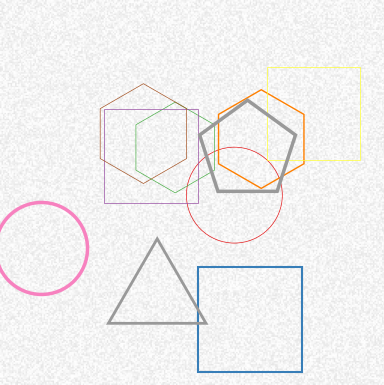[{"shape": "circle", "thickness": 0.5, "radius": 0.62, "center": [0.609, 0.493]}, {"shape": "square", "thickness": 1.5, "radius": 0.68, "center": [0.65, 0.17]}, {"shape": "hexagon", "thickness": 0.5, "radius": 0.59, "center": [0.455, 0.617]}, {"shape": "square", "thickness": 0.5, "radius": 0.61, "center": [0.393, 0.594]}, {"shape": "hexagon", "thickness": 1, "radius": 0.64, "center": [0.679, 0.639]}, {"shape": "square", "thickness": 0.5, "radius": 0.61, "center": [0.814, 0.706]}, {"shape": "hexagon", "thickness": 0.5, "radius": 0.65, "center": [0.373, 0.653]}, {"shape": "circle", "thickness": 2.5, "radius": 0.6, "center": [0.108, 0.355]}, {"shape": "pentagon", "thickness": 2.5, "radius": 0.65, "center": [0.643, 0.609]}, {"shape": "triangle", "thickness": 2, "radius": 0.73, "center": [0.408, 0.233]}]